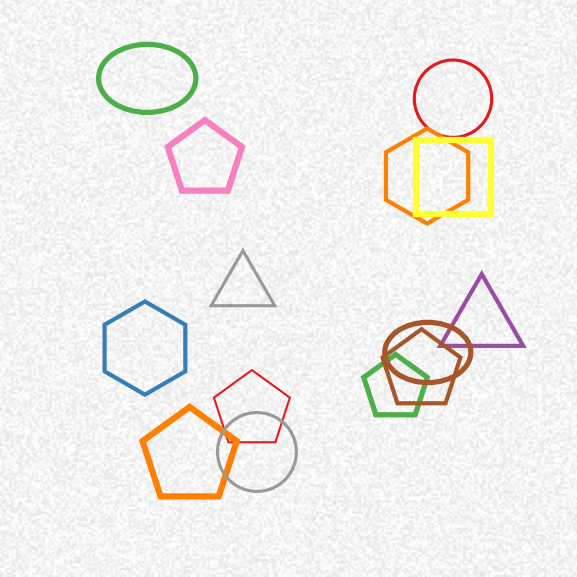[{"shape": "pentagon", "thickness": 1, "radius": 0.35, "center": [0.436, 0.289]}, {"shape": "circle", "thickness": 1.5, "radius": 0.33, "center": [0.784, 0.828]}, {"shape": "hexagon", "thickness": 2, "radius": 0.4, "center": [0.251, 0.396]}, {"shape": "pentagon", "thickness": 2.5, "radius": 0.29, "center": [0.685, 0.328]}, {"shape": "oval", "thickness": 2.5, "radius": 0.42, "center": [0.255, 0.863]}, {"shape": "triangle", "thickness": 2, "radius": 0.41, "center": [0.834, 0.442]}, {"shape": "pentagon", "thickness": 3, "radius": 0.43, "center": [0.328, 0.209]}, {"shape": "hexagon", "thickness": 2, "radius": 0.41, "center": [0.74, 0.694]}, {"shape": "square", "thickness": 3, "radius": 0.32, "center": [0.785, 0.693]}, {"shape": "oval", "thickness": 2.5, "radius": 0.37, "center": [0.741, 0.389]}, {"shape": "pentagon", "thickness": 2, "radius": 0.35, "center": [0.73, 0.358]}, {"shape": "pentagon", "thickness": 3, "radius": 0.34, "center": [0.355, 0.724]}, {"shape": "circle", "thickness": 1.5, "radius": 0.34, "center": [0.445, 0.216]}, {"shape": "triangle", "thickness": 1.5, "radius": 0.32, "center": [0.421, 0.502]}]